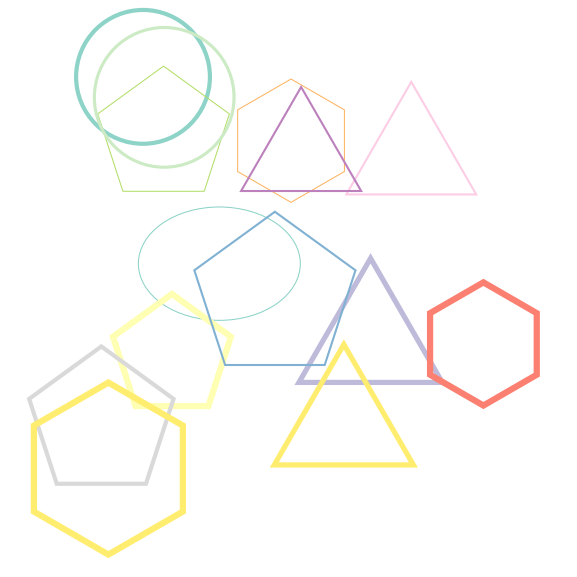[{"shape": "oval", "thickness": 0.5, "radius": 0.7, "center": [0.38, 0.543]}, {"shape": "circle", "thickness": 2, "radius": 0.58, "center": [0.248, 0.866]}, {"shape": "pentagon", "thickness": 3, "radius": 0.54, "center": [0.298, 0.383]}, {"shape": "triangle", "thickness": 2.5, "radius": 0.72, "center": [0.642, 0.409]}, {"shape": "hexagon", "thickness": 3, "radius": 0.53, "center": [0.837, 0.404]}, {"shape": "pentagon", "thickness": 1, "radius": 0.73, "center": [0.476, 0.486]}, {"shape": "hexagon", "thickness": 0.5, "radius": 0.53, "center": [0.504, 0.756]}, {"shape": "pentagon", "thickness": 0.5, "radius": 0.6, "center": [0.283, 0.765]}, {"shape": "triangle", "thickness": 1, "radius": 0.65, "center": [0.712, 0.727]}, {"shape": "pentagon", "thickness": 2, "radius": 0.66, "center": [0.175, 0.268]}, {"shape": "triangle", "thickness": 1, "radius": 0.6, "center": [0.521, 0.728]}, {"shape": "circle", "thickness": 1.5, "radius": 0.6, "center": [0.284, 0.831]}, {"shape": "triangle", "thickness": 2.5, "radius": 0.7, "center": [0.595, 0.264]}, {"shape": "hexagon", "thickness": 3, "radius": 0.74, "center": [0.188, 0.188]}]